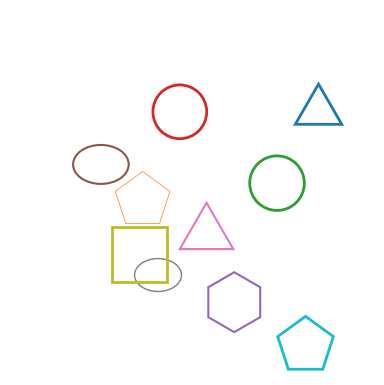[{"shape": "triangle", "thickness": 2, "radius": 0.35, "center": [0.827, 0.712]}, {"shape": "pentagon", "thickness": 0.5, "radius": 0.37, "center": [0.371, 0.48]}, {"shape": "circle", "thickness": 2, "radius": 0.35, "center": [0.72, 0.524]}, {"shape": "circle", "thickness": 2, "radius": 0.35, "center": [0.467, 0.71]}, {"shape": "hexagon", "thickness": 1.5, "radius": 0.39, "center": [0.608, 0.215]}, {"shape": "oval", "thickness": 1.5, "radius": 0.36, "center": [0.262, 0.573]}, {"shape": "triangle", "thickness": 1.5, "radius": 0.4, "center": [0.536, 0.393]}, {"shape": "oval", "thickness": 1, "radius": 0.3, "center": [0.41, 0.286]}, {"shape": "square", "thickness": 2, "radius": 0.35, "center": [0.363, 0.339]}, {"shape": "pentagon", "thickness": 2, "radius": 0.38, "center": [0.794, 0.102]}]